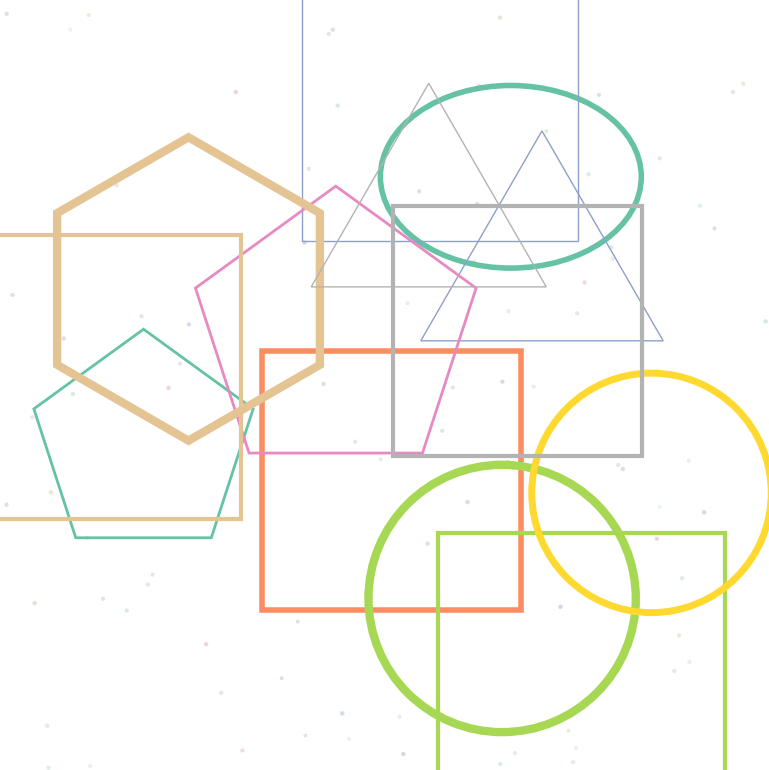[{"shape": "pentagon", "thickness": 1, "radius": 0.75, "center": [0.186, 0.423]}, {"shape": "oval", "thickness": 2, "radius": 0.85, "center": [0.663, 0.77]}, {"shape": "square", "thickness": 2, "radius": 0.84, "center": [0.509, 0.376]}, {"shape": "triangle", "thickness": 0.5, "radius": 0.91, "center": [0.704, 0.648]}, {"shape": "square", "thickness": 0.5, "radius": 0.9, "center": [0.572, 0.867]}, {"shape": "pentagon", "thickness": 1, "radius": 0.96, "center": [0.436, 0.567]}, {"shape": "circle", "thickness": 3, "radius": 0.87, "center": [0.652, 0.223]}, {"shape": "square", "thickness": 1.5, "radius": 0.93, "center": [0.755, 0.121]}, {"shape": "circle", "thickness": 2.5, "radius": 0.78, "center": [0.846, 0.36]}, {"shape": "hexagon", "thickness": 3, "radius": 0.98, "center": [0.245, 0.625]}, {"shape": "square", "thickness": 1.5, "radius": 0.92, "center": [0.129, 0.511]}, {"shape": "triangle", "thickness": 0.5, "radius": 0.88, "center": [0.557, 0.716]}, {"shape": "square", "thickness": 1.5, "radius": 0.81, "center": [0.672, 0.57]}]